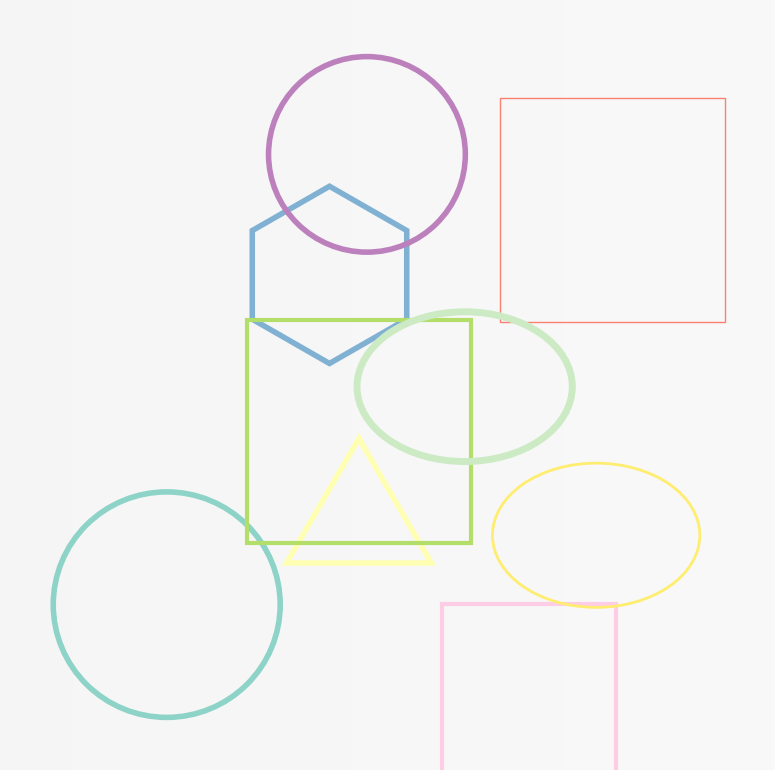[{"shape": "circle", "thickness": 2, "radius": 0.73, "center": [0.215, 0.215]}, {"shape": "triangle", "thickness": 2, "radius": 0.54, "center": [0.463, 0.323]}, {"shape": "square", "thickness": 0.5, "radius": 0.73, "center": [0.79, 0.727]}, {"shape": "hexagon", "thickness": 2, "radius": 0.58, "center": [0.425, 0.643]}, {"shape": "square", "thickness": 1.5, "radius": 0.72, "center": [0.464, 0.44]}, {"shape": "square", "thickness": 1.5, "radius": 0.56, "center": [0.683, 0.103]}, {"shape": "circle", "thickness": 2, "radius": 0.63, "center": [0.473, 0.8]}, {"shape": "oval", "thickness": 2.5, "radius": 0.69, "center": [0.6, 0.498]}, {"shape": "oval", "thickness": 1, "radius": 0.67, "center": [0.769, 0.305]}]